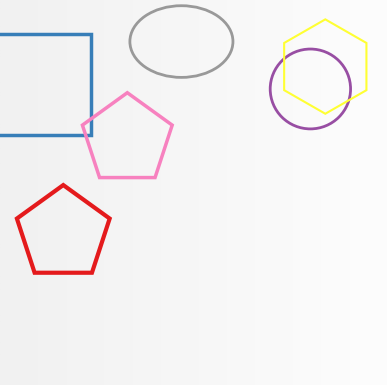[{"shape": "pentagon", "thickness": 3, "radius": 0.63, "center": [0.163, 0.393]}, {"shape": "square", "thickness": 2.5, "radius": 0.66, "center": [0.104, 0.781]}, {"shape": "circle", "thickness": 2, "radius": 0.52, "center": [0.801, 0.769]}, {"shape": "hexagon", "thickness": 1.5, "radius": 0.61, "center": [0.839, 0.827]}, {"shape": "pentagon", "thickness": 2.5, "radius": 0.61, "center": [0.329, 0.637]}, {"shape": "oval", "thickness": 2, "radius": 0.66, "center": [0.468, 0.892]}]